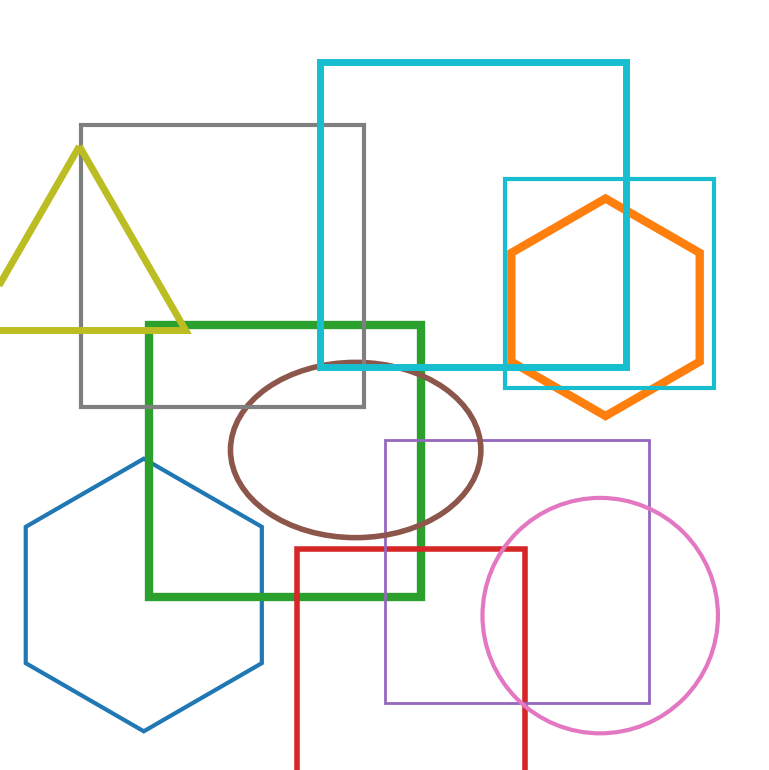[{"shape": "hexagon", "thickness": 1.5, "radius": 0.89, "center": [0.187, 0.227]}, {"shape": "hexagon", "thickness": 3, "radius": 0.71, "center": [0.786, 0.601]}, {"shape": "square", "thickness": 3, "radius": 0.88, "center": [0.37, 0.402]}, {"shape": "square", "thickness": 2, "radius": 0.74, "center": [0.533, 0.139]}, {"shape": "square", "thickness": 1, "radius": 0.86, "center": [0.671, 0.258]}, {"shape": "oval", "thickness": 2, "radius": 0.81, "center": [0.462, 0.416]}, {"shape": "circle", "thickness": 1.5, "radius": 0.76, "center": [0.779, 0.201]}, {"shape": "square", "thickness": 1.5, "radius": 0.92, "center": [0.289, 0.655]}, {"shape": "triangle", "thickness": 2.5, "radius": 0.8, "center": [0.103, 0.651]}, {"shape": "square", "thickness": 1.5, "radius": 0.68, "center": [0.792, 0.631]}, {"shape": "square", "thickness": 2.5, "radius": 0.99, "center": [0.614, 0.721]}]